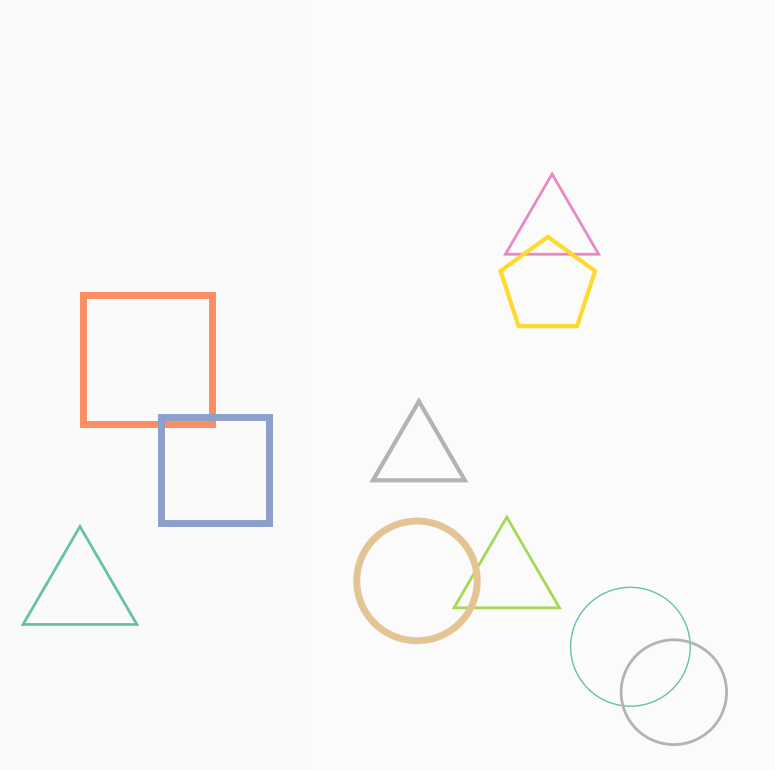[{"shape": "triangle", "thickness": 1, "radius": 0.42, "center": [0.103, 0.231]}, {"shape": "circle", "thickness": 0.5, "radius": 0.39, "center": [0.813, 0.16]}, {"shape": "square", "thickness": 2.5, "radius": 0.42, "center": [0.19, 0.533]}, {"shape": "square", "thickness": 2.5, "radius": 0.35, "center": [0.278, 0.39]}, {"shape": "triangle", "thickness": 1, "radius": 0.35, "center": [0.712, 0.705]}, {"shape": "triangle", "thickness": 1, "radius": 0.39, "center": [0.654, 0.25]}, {"shape": "pentagon", "thickness": 1.5, "radius": 0.32, "center": [0.707, 0.628]}, {"shape": "circle", "thickness": 2.5, "radius": 0.39, "center": [0.538, 0.246]}, {"shape": "triangle", "thickness": 1.5, "radius": 0.34, "center": [0.541, 0.41]}, {"shape": "circle", "thickness": 1, "radius": 0.34, "center": [0.869, 0.101]}]